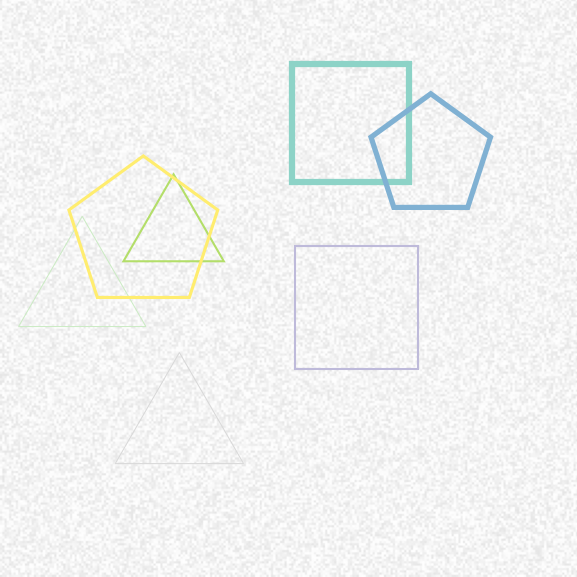[{"shape": "square", "thickness": 3, "radius": 0.51, "center": [0.607, 0.787]}, {"shape": "square", "thickness": 1, "radius": 0.53, "center": [0.617, 0.466]}, {"shape": "pentagon", "thickness": 2.5, "radius": 0.54, "center": [0.746, 0.728]}, {"shape": "triangle", "thickness": 1, "radius": 0.5, "center": [0.301, 0.597]}, {"shape": "triangle", "thickness": 0.5, "radius": 0.64, "center": [0.311, 0.26]}, {"shape": "triangle", "thickness": 0.5, "radius": 0.64, "center": [0.142, 0.497]}, {"shape": "pentagon", "thickness": 1.5, "radius": 0.68, "center": [0.248, 0.594]}]